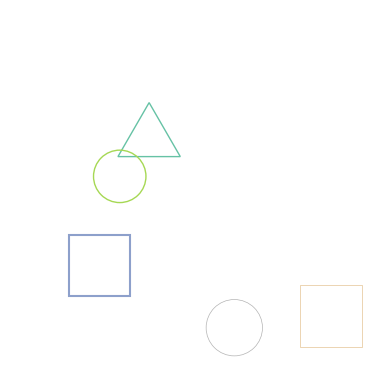[{"shape": "triangle", "thickness": 1, "radius": 0.47, "center": [0.387, 0.64]}, {"shape": "square", "thickness": 1.5, "radius": 0.4, "center": [0.259, 0.309]}, {"shape": "circle", "thickness": 1, "radius": 0.34, "center": [0.311, 0.542]}, {"shape": "square", "thickness": 0.5, "radius": 0.4, "center": [0.859, 0.18]}, {"shape": "circle", "thickness": 0.5, "radius": 0.37, "center": [0.609, 0.149]}]